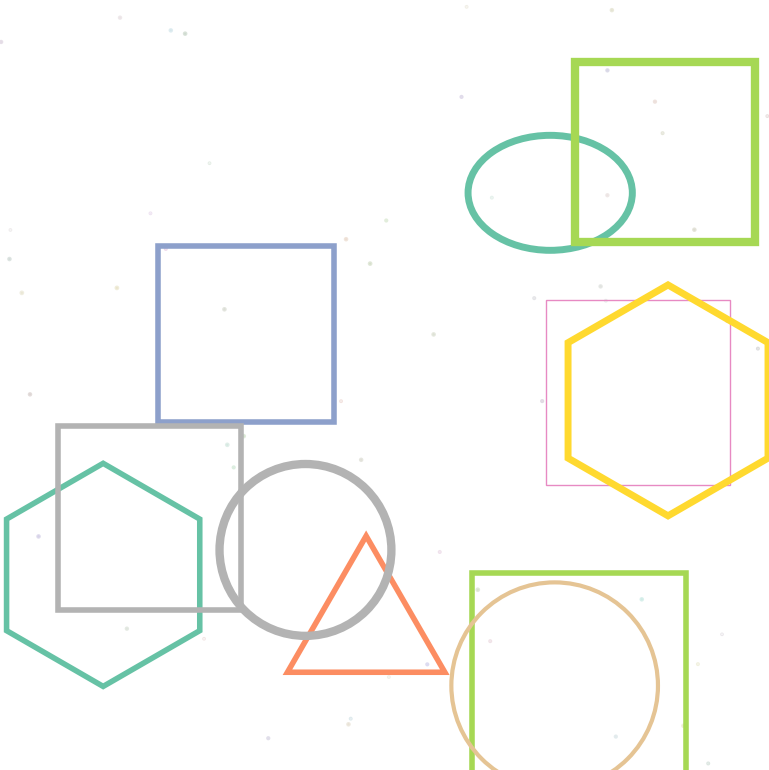[{"shape": "oval", "thickness": 2.5, "radius": 0.53, "center": [0.715, 0.75]}, {"shape": "hexagon", "thickness": 2, "radius": 0.72, "center": [0.134, 0.253]}, {"shape": "triangle", "thickness": 2, "radius": 0.59, "center": [0.475, 0.186]}, {"shape": "square", "thickness": 2, "radius": 0.57, "center": [0.32, 0.566]}, {"shape": "square", "thickness": 0.5, "radius": 0.6, "center": [0.829, 0.49]}, {"shape": "square", "thickness": 2, "radius": 0.69, "center": [0.751, 0.117]}, {"shape": "square", "thickness": 3, "radius": 0.58, "center": [0.864, 0.803]}, {"shape": "hexagon", "thickness": 2.5, "radius": 0.75, "center": [0.868, 0.48]}, {"shape": "circle", "thickness": 1.5, "radius": 0.67, "center": [0.72, 0.109]}, {"shape": "circle", "thickness": 3, "radius": 0.56, "center": [0.397, 0.286]}, {"shape": "square", "thickness": 2, "radius": 0.6, "center": [0.194, 0.327]}]